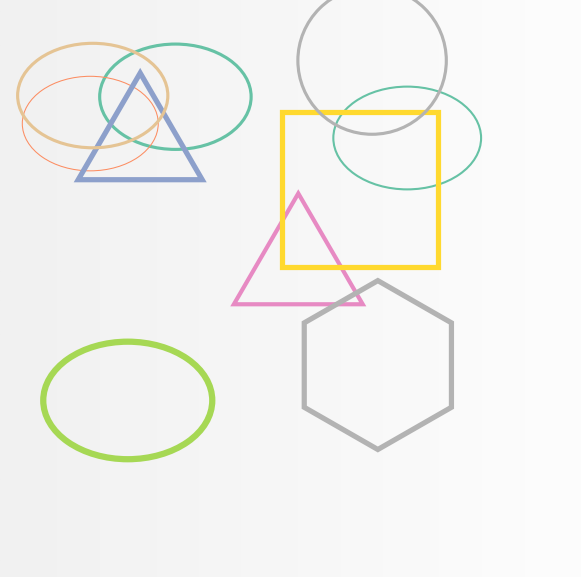[{"shape": "oval", "thickness": 1, "radius": 0.64, "center": [0.701, 0.76]}, {"shape": "oval", "thickness": 1.5, "radius": 0.65, "center": [0.302, 0.832]}, {"shape": "oval", "thickness": 0.5, "radius": 0.58, "center": [0.155, 0.785]}, {"shape": "triangle", "thickness": 2.5, "radius": 0.62, "center": [0.241, 0.75]}, {"shape": "triangle", "thickness": 2, "radius": 0.64, "center": [0.513, 0.536]}, {"shape": "oval", "thickness": 3, "radius": 0.73, "center": [0.22, 0.306]}, {"shape": "square", "thickness": 2.5, "radius": 0.67, "center": [0.619, 0.671]}, {"shape": "oval", "thickness": 1.5, "radius": 0.65, "center": [0.16, 0.834]}, {"shape": "circle", "thickness": 1.5, "radius": 0.64, "center": [0.64, 0.894]}, {"shape": "hexagon", "thickness": 2.5, "radius": 0.73, "center": [0.65, 0.367]}]